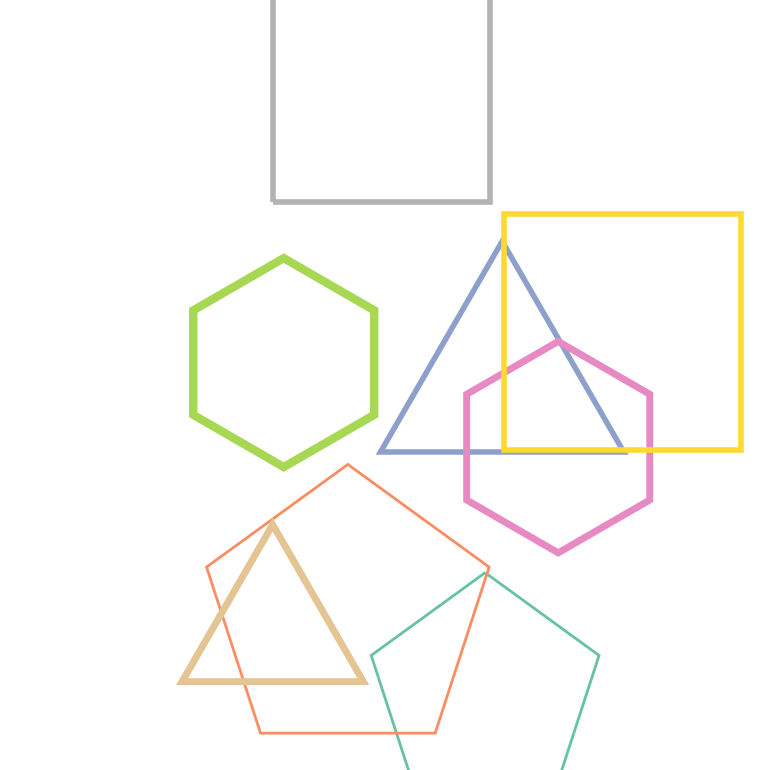[{"shape": "pentagon", "thickness": 1, "radius": 0.78, "center": [0.63, 0.101]}, {"shape": "pentagon", "thickness": 1, "radius": 0.96, "center": [0.452, 0.204]}, {"shape": "triangle", "thickness": 2, "radius": 0.91, "center": [0.652, 0.504]}, {"shape": "hexagon", "thickness": 2.5, "radius": 0.69, "center": [0.725, 0.419]}, {"shape": "hexagon", "thickness": 3, "radius": 0.68, "center": [0.368, 0.529]}, {"shape": "square", "thickness": 2, "radius": 0.77, "center": [0.809, 0.569]}, {"shape": "triangle", "thickness": 2.5, "radius": 0.68, "center": [0.354, 0.183]}, {"shape": "square", "thickness": 2, "radius": 0.71, "center": [0.495, 0.879]}]